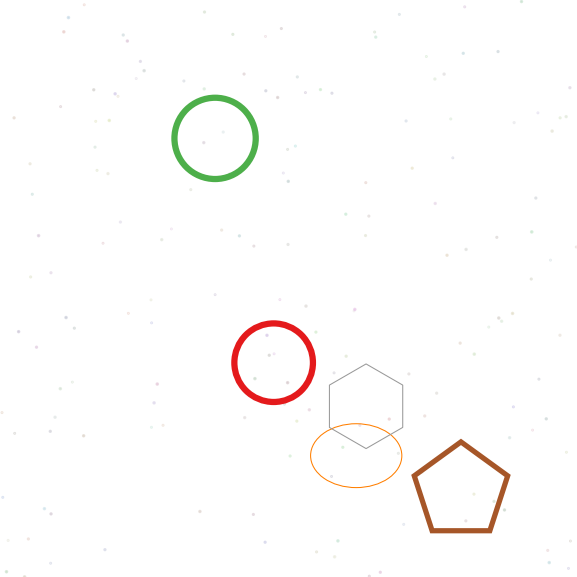[{"shape": "circle", "thickness": 3, "radius": 0.34, "center": [0.474, 0.371]}, {"shape": "circle", "thickness": 3, "radius": 0.35, "center": [0.372, 0.76]}, {"shape": "oval", "thickness": 0.5, "radius": 0.4, "center": [0.617, 0.21]}, {"shape": "pentagon", "thickness": 2.5, "radius": 0.43, "center": [0.798, 0.149]}, {"shape": "hexagon", "thickness": 0.5, "radius": 0.37, "center": [0.634, 0.296]}]